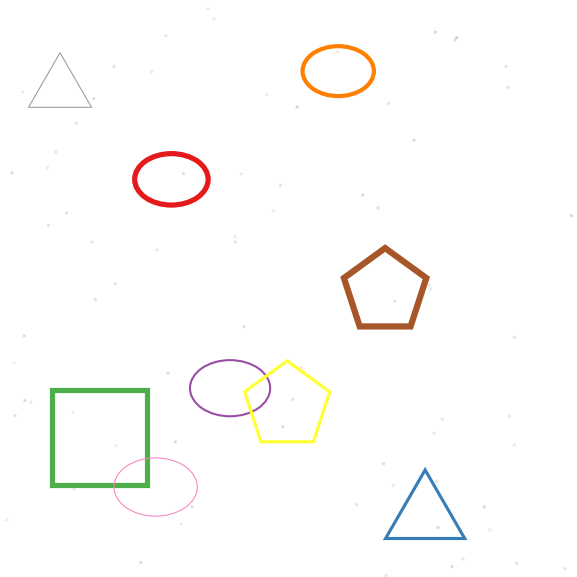[{"shape": "oval", "thickness": 2.5, "radius": 0.32, "center": [0.297, 0.689]}, {"shape": "triangle", "thickness": 1.5, "radius": 0.4, "center": [0.736, 0.106]}, {"shape": "square", "thickness": 2.5, "radius": 0.41, "center": [0.173, 0.241]}, {"shape": "oval", "thickness": 1, "radius": 0.35, "center": [0.398, 0.327]}, {"shape": "oval", "thickness": 2, "radius": 0.31, "center": [0.586, 0.876]}, {"shape": "pentagon", "thickness": 1.5, "radius": 0.39, "center": [0.497, 0.297]}, {"shape": "pentagon", "thickness": 3, "radius": 0.38, "center": [0.667, 0.495]}, {"shape": "oval", "thickness": 0.5, "radius": 0.36, "center": [0.27, 0.156]}, {"shape": "triangle", "thickness": 0.5, "radius": 0.32, "center": [0.104, 0.845]}]